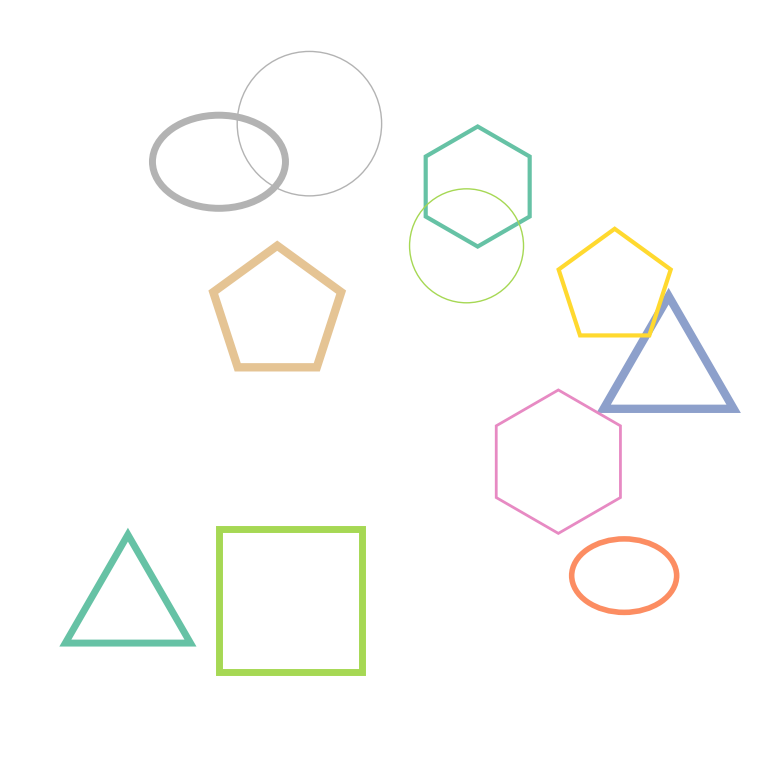[{"shape": "triangle", "thickness": 2.5, "radius": 0.47, "center": [0.166, 0.212]}, {"shape": "hexagon", "thickness": 1.5, "radius": 0.39, "center": [0.62, 0.758]}, {"shape": "oval", "thickness": 2, "radius": 0.34, "center": [0.811, 0.252]}, {"shape": "triangle", "thickness": 3, "radius": 0.49, "center": [0.868, 0.518]}, {"shape": "hexagon", "thickness": 1, "radius": 0.47, "center": [0.725, 0.4]}, {"shape": "square", "thickness": 2.5, "radius": 0.47, "center": [0.377, 0.22]}, {"shape": "circle", "thickness": 0.5, "radius": 0.37, "center": [0.606, 0.681]}, {"shape": "pentagon", "thickness": 1.5, "radius": 0.38, "center": [0.798, 0.626]}, {"shape": "pentagon", "thickness": 3, "radius": 0.44, "center": [0.36, 0.594]}, {"shape": "oval", "thickness": 2.5, "radius": 0.43, "center": [0.284, 0.79]}, {"shape": "circle", "thickness": 0.5, "radius": 0.47, "center": [0.402, 0.839]}]